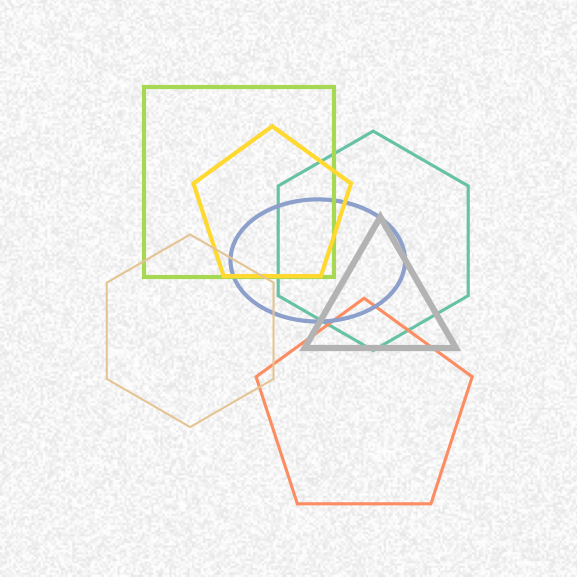[{"shape": "hexagon", "thickness": 1.5, "radius": 0.95, "center": [0.646, 0.582]}, {"shape": "pentagon", "thickness": 1.5, "radius": 0.98, "center": [0.631, 0.286]}, {"shape": "oval", "thickness": 2, "radius": 0.76, "center": [0.55, 0.548]}, {"shape": "square", "thickness": 2, "radius": 0.82, "center": [0.414, 0.683]}, {"shape": "pentagon", "thickness": 2, "radius": 0.72, "center": [0.471, 0.637]}, {"shape": "hexagon", "thickness": 1, "radius": 0.83, "center": [0.329, 0.426]}, {"shape": "triangle", "thickness": 3, "radius": 0.76, "center": [0.659, 0.472]}]